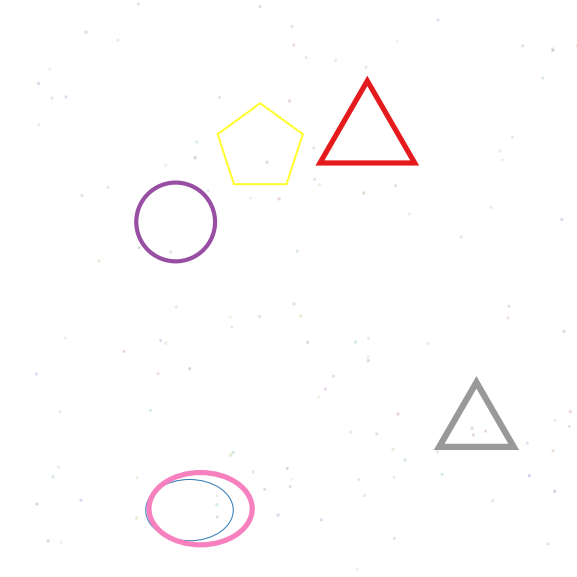[{"shape": "triangle", "thickness": 2.5, "radius": 0.47, "center": [0.636, 0.764]}, {"shape": "oval", "thickness": 0.5, "radius": 0.38, "center": [0.328, 0.116]}, {"shape": "circle", "thickness": 2, "radius": 0.34, "center": [0.304, 0.615]}, {"shape": "pentagon", "thickness": 1, "radius": 0.39, "center": [0.451, 0.743]}, {"shape": "oval", "thickness": 2.5, "radius": 0.45, "center": [0.347, 0.118]}, {"shape": "triangle", "thickness": 3, "radius": 0.37, "center": [0.825, 0.263]}]